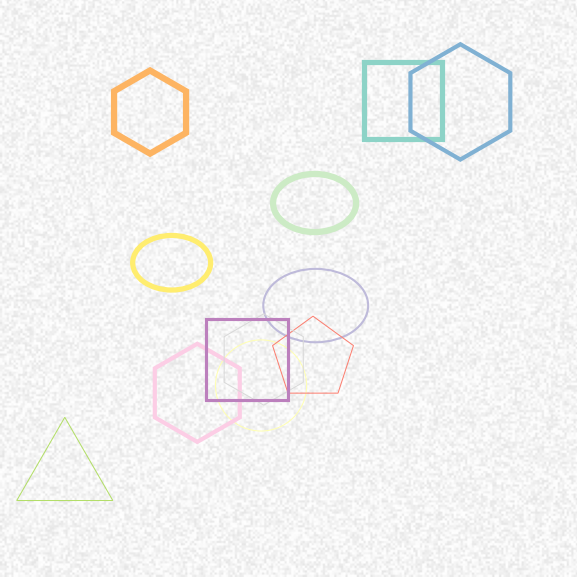[{"shape": "square", "thickness": 2.5, "radius": 0.33, "center": [0.698, 0.825]}, {"shape": "circle", "thickness": 0.5, "radius": 0.39, "center": [0.452, 0.332]}, {"shape": "oval", "thickness": 1, "radius": 0.45, "center": [0.547, 0.47]}, {"shape": "pentagon", "thickness": 0.5, "radius": 0.37, "center": [0.542, 0.378]}, {"shape": "hexagon", "thickness": 2, "radius": 0.5, "center": [0.797, 0.823]}, {"shape": "hexagon", "thickness": 3, "radius": 0.36, "center": [0.26, 0.805]}, {"shape": "triangle", "thickness": 0.5, "radius": 0.48, "center": [0.112, 0.18]}, {"shape": "hexagon", "thickness": 2, "radius": 0.42, "center": [0.342, 0.319]}, {"shape": "hexagon", "thickness": 0.5, "radius": 0.4, "center": [0.457, 0.377]}, {"shape": "square", "thickness": 1.5, "radius": 0.35, "center": [0.428, 0.376]}, {"shape": "oval", "thickness": 3, "radius": 0.36, "center": [0.545, 0.648]}, {"shape": "oval", "thickness": 2.5, "radius": 0.34, "center": [0.297, 0.544]}]